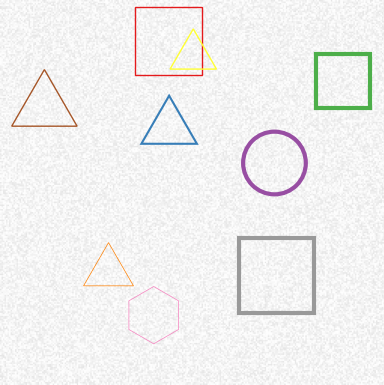[{"shape": "square", "thickness": 1, "radius": 0.44, "center": [0.437, 0.893]}, {"shape": "triangle", "thickness": 1.5, "radius": 0.42, "center": [0.439, 0.668]}, {"shape": "square", "thickness": 3, "radius": 0.35, "center": [0.891, 0.789]}, {"shape": "circle", "thickness": 3, "radius": 0.41, "center": [0.713, 0.577]}, {"shape": "triangle", "thickness": 0.5, "radius": 0.37, "center": [0.282, 0.295]}, {"shape": "triangle", "thickness": 1, "radius": 0.35, "center": [0.502, 0.855]}, {"shape": "triangle", "thickness": 1, "radius": 0.49, "center": [0.115, 0.721]}, {"shape": "hexagon", "thickness": 0.5, "radius": 0.37, "center": [0.399, 0.181]}, {"shape": "square", "thickness": 3, "radius": 0.49, "center": [0.717, 0.285]}]